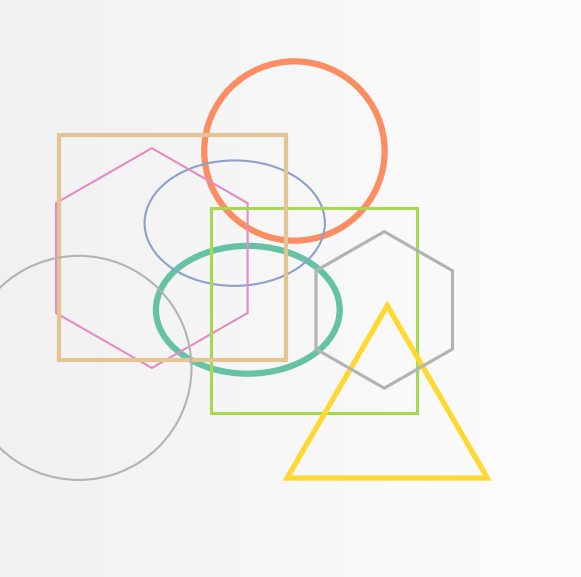[{"shape": "oval", "thickness": 3, "radius": 0.79, "center": [0.426, 0.463]}, {"shape": "circle", "thickness": 3, "radius": 0.78, "center": [0.507, 0.738]}, {"shape": "oval", "thickness": 1, "radius": 0.78, "center": [0.404, 0.613]}, {"shape": "hexagon", "thickness": 1, "radius": 0.95, "center": [0.261, 0.552]}, {"shape": "square", "thickness": 1.5, "radius": 0.89, "center": [0.54, 0.462]}, {"shape": "triangle", "thickness": 2.5, "radius": 1.0, "center": [0.666, 0.271]}, {"shape": "square", "thickness": 2, "radius": 0.98, "center": [0.296, 0.571]}, {"shape": "hexagon", "thickness": 1.5, "radius": 0.68, "center": [0.661, 0.463]}, {"shape": "circle", "thickness": 1, "radius": 0.97, "center": [0.135, 0.362]}]